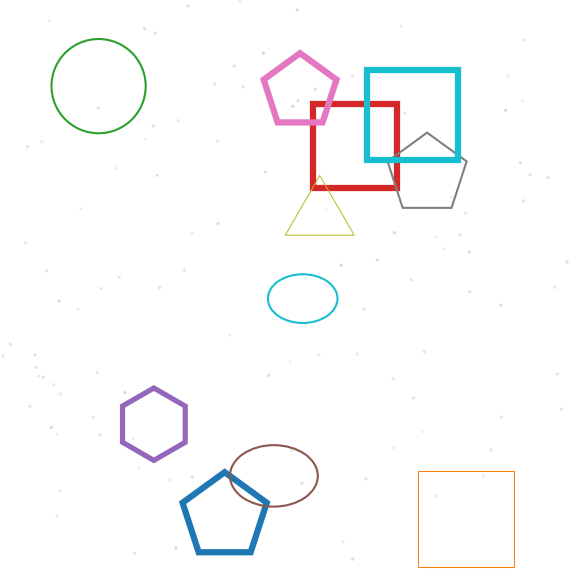[{"shape": "pentagon", "thickness": 3, "radius": 0.38, "center": [0.389, 0.105]}, {"shape": "square", "thickness": 0.5, "radius": 0.42, "center": [0.807, 0.101]}, {"shape": "circle", "thickness": 1, "radius": 0.41, "center": [0.171, 0.85]}, {"shape": "square", "thickness": 3, "radius": 0.36, "center": [0.615, 0.746]}, {"shape": "hexagon", "thickness": 2.5, "radius": 0.31, "center": [0.266, 0.265]}, {"shape": "oval", "thickness": 1, "radius": 0.38, "center": [0.474, 0.175]}, {"shape": "pentagon", "thickness": 3, "radius": 0.33, "center": [0.52, 0.841]}, {"shape": "pentagon", "thickness": 1, "radius": 0.36, "center": [0.74, 0.697]}, {"shape": "triangle", "thickness": 0.5, "radius": 0.34, "center": [0.554, 0.626]}, {"shape": "oval", "thickness": 1, "radius": 0.3, "center": [0.524, 0.482]}, {"shape": "square", "thickness": 3, "radius": 0.39, "center": [0.714, 0.8]}]